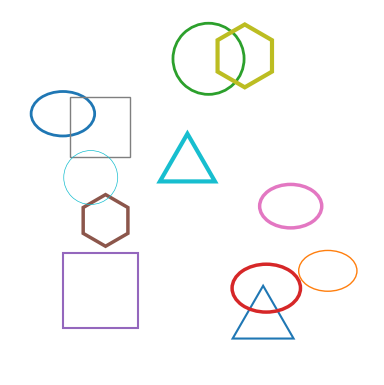[{"shape": "oval", "thickness": 2, "radius": 0.41, "center": [0.163, 0.705]}, {"shape": "triangle", "thickness": 1.5, "radius": 0.46, "center": [0.683, 0.166]}, {"shape": "oval", "thickness": 1, "radius": 0.38, "center": [0.851, 0.297]}, {"shape": "circle", "thickness": 2, "radius": 0.46, "center": [0.542, 0.847]}, {"shape": "oval", "thickness": 2.5, "radius": 0.44, "center": [0.692, 0.252]}, {"shape": "square", "thickness": 1.5, "radius": 0.49, "center": [0.262, 0.246]}, {"shape": "hexagon", "thickness": 2.5, "radius": 0.34, "center": [0.274, 0.427]}, {"shape": "oval", "thickness": 2.5, "radius": 0.4, "center": [0.755, 0.465]}, {"shape": "square", "thickness": 1, "radius": 0.39, "center": [0.26, 0.67]}, {"shape": "hexagon", "thickness": 3, "radius": 0.41, "center": [0.636, 0.855]}, {"shape": "circle", "thickness": 0.5, "radius": 0.35, "center": [0.236, 0.539]}, {"shape": "triangle", "thickness": 3, "radius": 0.41, "center": [0.487, 0.57]}]